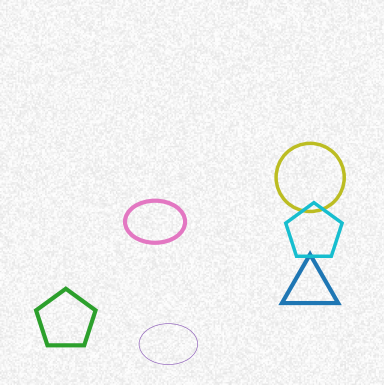[{"shape": "triangle", "thickness": 3, "radius": 0.42, "center": [0.805, 0.255]}, {"shape": "pentagon", "thickness": 3, "radius": 0.41, "center": [0.171, 0.169]}, {"shape": "oval", "thickness": 0.5, "radius": 0.38, "center": [0.437, 0.106]}, {"shape": "oval", "thickness": 3, "radius": 0.39, "center": [0.403, 0.424]}, {"shape": "circle", "thickness": 2.5, "radius": 0.44, "center": [0.806, 0.539]}, {"shape": "pentagon", "thickness": 2.5, "radius": 0.38, "center": [0.815, 0.397]}]